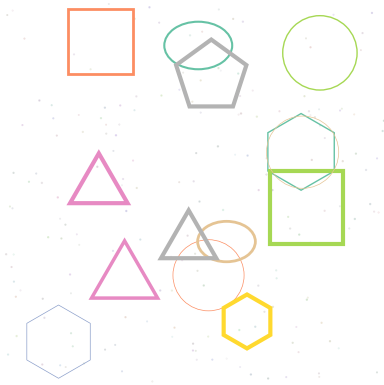[{"shape": "oval", "thickness": 1.5, "radius": 0.44, "center": [0.515, 0.882]}, {"shape": "hexagon", "thickness": 1, "radius": 0.5, "center": [0.782, 0.606]}, {"shape": "square", "thickness": 2, "radius": 0.42, "center": [0.261, 0.892]}, {"shape": "circle", "thickness": 0.5, "radius": 0.46, "center": [0.542, 0.285]}, {"shape": "hexagon", "thickness": 0.5, "radius": 0.48, "center": [0.152, 0.113]}, {"shape": "triangle", "thickness": 3, "radius": 0.43, "center": [0.257, 0.515]}, {"shape": "triangle", "thickness": 2.5, "radius": 0.5, "center": [0.324, 0.275]}, {"shape": "square", "thickness": 3, "radius": 0.48, "center": [0.797, 0.461]}, {"shape": "circle", "thickness": 1, "radius": 0.48, "center": [0.831, 0.863]}, {"shape": "hexagon", "thickness": 3, "radius": 0.35, "center": [0.642, 0.165]}, {"shape": "circle", "thickness": 0.5, "radius": 0.47, "center": [0.786, 0.605]}, {"shape": "oval", "thickness": 2, "radius": 0.37, "center": [0.588, 0.373]}, {"shape": "pentagon", "thickness": 3, "radius": 0.48, "center": [0.549, 0.801]}, {"shape": "triangle", "thickness": 3, "radius": 0.41, "center": [0.49, 0.371]}]